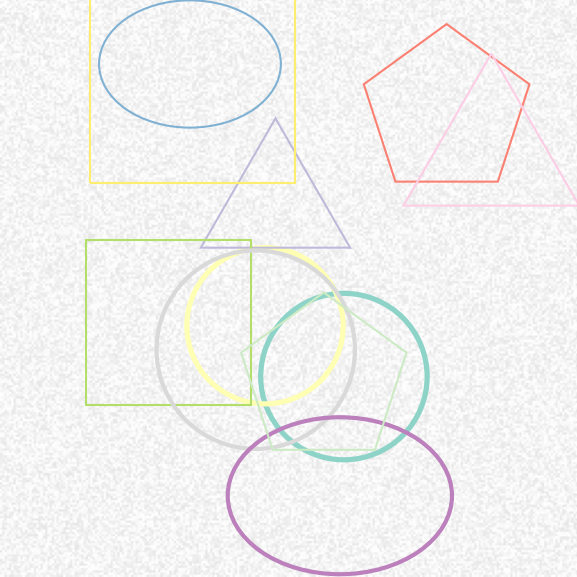[{"shape": "circle", "thickness": 2.5, "radius": 0.72, "center": [0.596, 0.347]}, {"shape": "circle", "thickness": 2.5, "radius": 0.68, "center": [0.459, 0.435]}, {"shape": "triangle", "thickness": 1, "radius": 0.75, "center": [0.477, 0.645]}, {"shape": "pentagon", "thickness": 1, "radius": 0.75, "center": [0.773, 0.807]}, {"shape": "oval", "thickness": 1, "radius": 0.79, "center": [0.329, 0.888]}, {"shape": "square", "thickness": 1, "radius": 0.71, "center": [0.291, 0.441]}, {"shape": "triangle", "thickness": 1, "radius": 0.88, "center": [0.851, 0.731]}, {"shape": "circle", "thickness": 2, "radius": 0.86, "center": [0.443, 0.394]}, {"shape": "oval", "thickness": 2, "radius": 0.97, "center": [0.589, 0.141]}, {"shape": "pentagon", "thickness": 1, "radius": 0.75, "center": [0.561, 0.342]}, {"shape": "square", "thickness": 1, "radius": 0.89, "center": [0.333, 0.86]}]